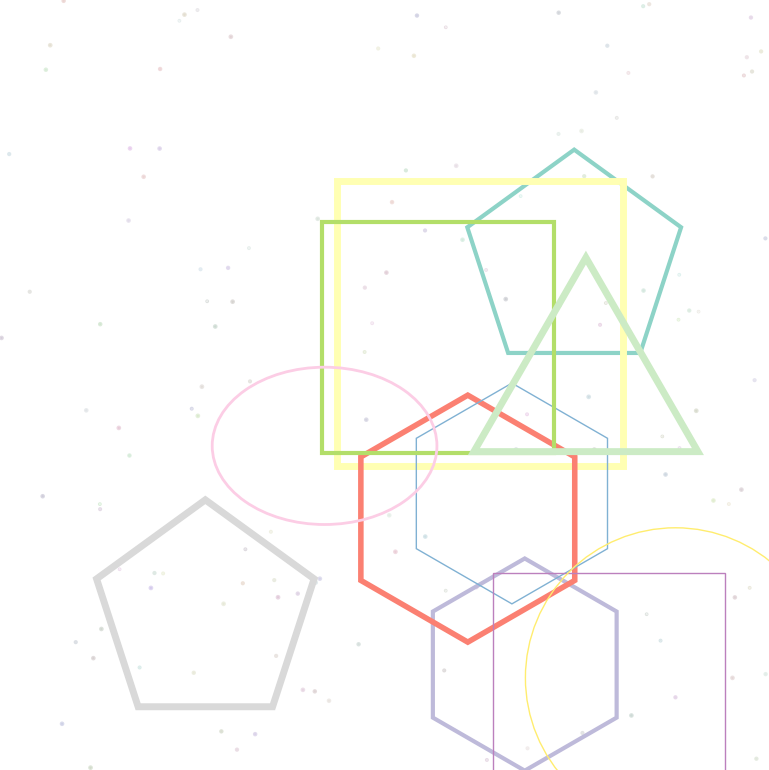[{"shape": "pentagon", "thickness": 1.5, "radius": 0.73, "center": [0.746, 0.66]}, {"shape": "square", "thickness": 2.5, "radius": 0.93, "center": [0.623, 0.58]}, {"shape": "hexagon", "thickness": 1.5, "radius": 0.69, "center": [0.681, 0.137]}, {"shape": "hexagon", "thickness": 2, "radius": 0.8, "center": [0.608, 0.326]}, {"shape": "hexagon", "thickness": 0.5, "radius": 0.72, "center": [0.665, 0.359]}, {"shape": "square", "thickness": 1.5, "radius": 0.75, "center": [0.569, 0.562]}, {"shape": "oval", "thickness": 1, "radius": 0.73, "center": [0.422, 0.421]}, {"shape": "pentagon", "thickness": 2.5, "radius": 0.74, "center": [0.267, 0.202]}, {"shape": "square", "thickness": 0.5, "radius": 0.75, "center": [0.791, 0.105]}, {"shape": "triangle", "thickness": 2.5, "radius": 0.84, "center": [0.761, 0.497]}, {"shape": "circle", "thickness": 0.5, "radius": 0.97, "center": [0.877, 0.12]}]